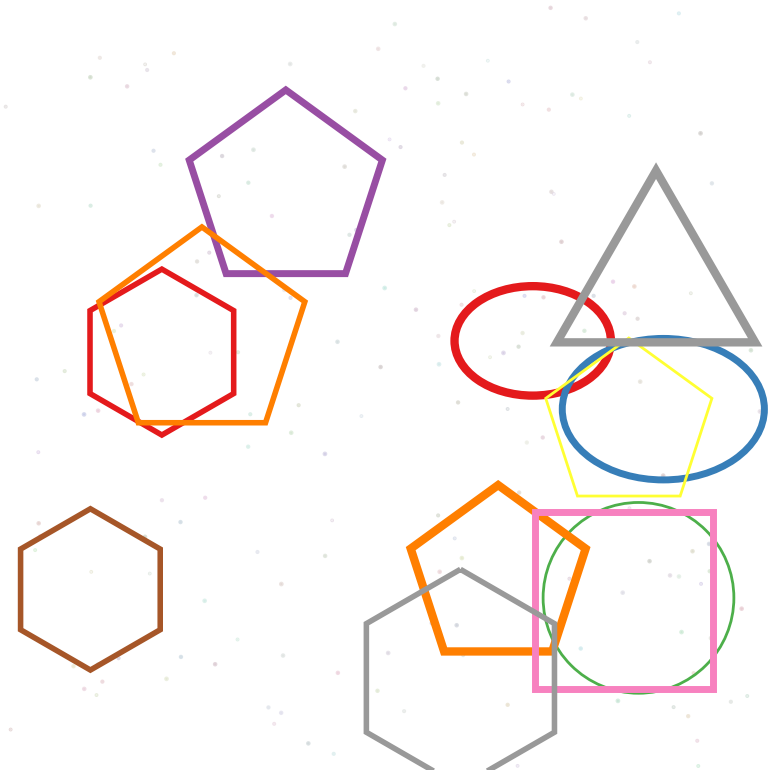[{"shape": "hexagon", "thickness": 2, "radius": 0.54, "center": [0.21, 0.543]}, {"shape": "oval", "thickness": 3, "radius": 0.51, "center": [0.692, 0.557]}, {"shape": "oval", "thickness": 2.5, "radius": 0.66, "center": [0.861, 0.469]}, {"shape": "circle", "thickness": 1, "radius": 0.62, "center": [0.829, 0.224]}, {"shape": "pentagon", "thickness": 2.5, "radius": 0.66, "center": [0.371, 0.751]}, {"shape": "pentagon", "thickness": 2, "radius": 0.7, "center": [0.262, 0.565]}, {"shape": "pentagon", "thickness": 3, "radius": 0.6, "center": [0.647, 0.251]}, {"shape": "pentagon", "thickness": 1, "radius": 0.57, "center": [0.817, 0.448]}, {"shape": "hexagon", "thickness": 2, "radius": 0.52, "center": [0.117, 0.235]}, {"shape": "square", "thickness": 2.5, "radius": 0.58, "center": [0.81, 0.22]}, {"shape": "hexagon", "thickness": 2, "radius": 0.71, "center": [0.598, 0.12]}, {"shape": "triangle", "thickness": 3, "radius": 0.74, "center": [0.852, 0.63]}]